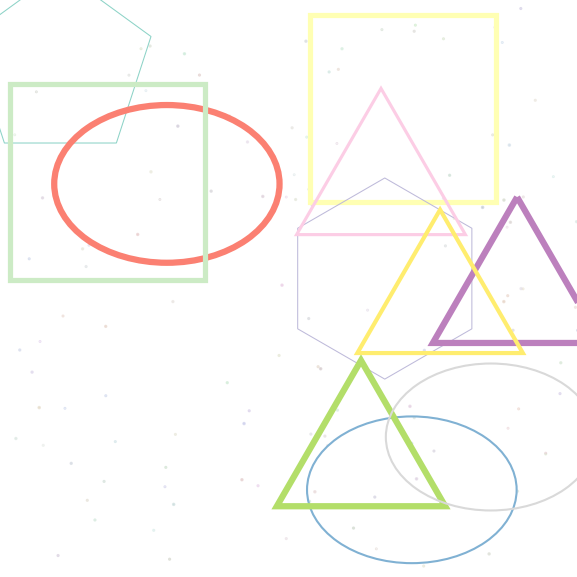[{"shape": "pentagon", "thickness": 0.5, "radius": 0.82, "center": [0.105, 0.885]}, {"shape": "square", "thickness": 2.5, "radius": 0.81, "center": [0.698, 0.812]}, {"shape": "hexagon", "thickness": 0.5, "radius": 0.87, "center": [0.666, 0.517]}, {"shape": "oval", "thickness": 3, "radius": 0.98, "center": [0.289, 0.681]}, {"shape": "oval", "thickness": 1, "radius": 0.91, "center": [0.713, 0.151]}, {"shape": "triangle", "thickness": 3, "radius": 0.84, "center": [0.625, 0.207]}, {"shape": "triangle", "thickness": 1.5, "radius": 0.84, "center": [0.66, 0.677]}, {"shape": "oval", "thickness": 1, "radius": 0.91, "center": [0.85, 0.242]}, {"shape": "triangle", "thickness": 3, "radius": 0.84, "center": [0.895, 0.489]}, {"shape": "square", "thickness": 2.5, "radius": 0.85, "center": [0.186, 0.684]}, {"shape": "triangle", "thickness": 2, "radius": 0.83, "center": [0.762, 0.471]}]